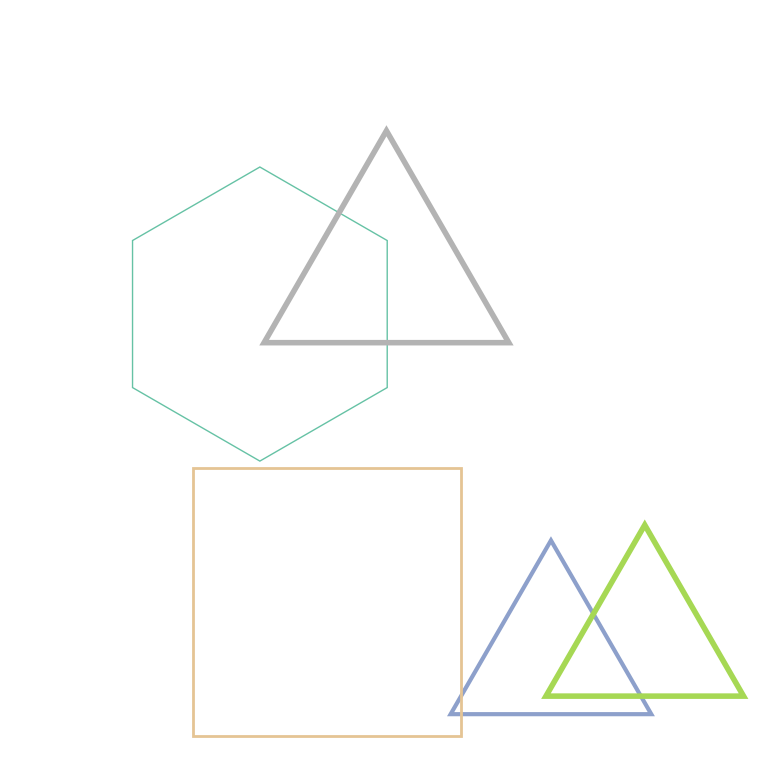[{"shape": "hexagon", "thickness": 0.5, "radius": 0.95, "center": [0.338, 0.592]}, {"shape": "triangle", "thickness": 1.5, "radius": 0.75, "center": [0.716, 0.148]}, {"shape": "triangle", "thickness": 2, "radius": 0.74, "center": [0.837, 0.17]}, {"shape": "square", "thickness": 1, "radius": 0.87, "center": [0.425, 0.218]}, {"shape": "triangle", "thickness": 2, "radius": 0.92, "center": [0.502, 0.647]}]